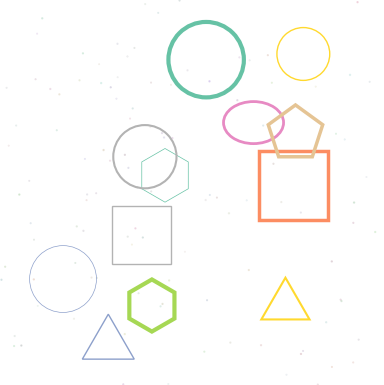[{"shape": "hexagon", "thickness": 0.5, "radius": 0.35, "center": [0.429, 0.545]}, {"shape": "circle", "thickness": 3, "radius": 0.49, "center": [0.535, 0.845]}, {"shape": "square", "thickness": 2.5, "radius": 0.45, "center": [0.762, 0.518]}, {"shape": "circle", "thickness": 0.5, "radius": 0.43, "center": [0.164, 0.275]}, {"shape": "triangle", "thickness": 1, "radius": 0.39, "center": [0.281, 0.106]}, {"shape": "oval", "thickness": 2, "radius": 0.39, "center": [0.659, 0.682]}, {"shape": "hexagon", "thickness": 3, "radius": 0.34, "center": [0.395, 0.206]}, {"shape": "triangle", "thickness": 1.5, "radius": 0.36, "center": [0.741, 0.206]}, {"shape": "circle", "thickness": 1, "radius": 0.34, "center": [0.788, 0.86]}, {"shape": "pentagon", "thickness": 2.5, "radius": 0.37, "center": [0.767, 0.653]}, {"shape": "circle", "thickness": 1.5, "radius": 0.41, "center": [0.376, 0.593]}, {"shape": "square", "thickness": 1, "radius": 0.38, "center": [0.368, 0.39]}]